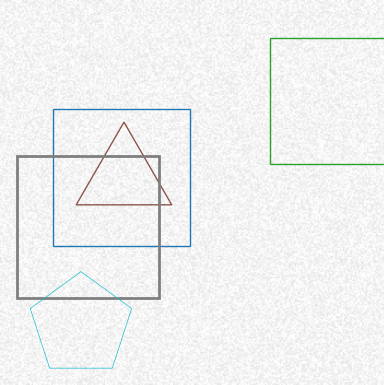[{"shape": "square", "thickness": 1, "radius": 0.89, "center": [0.316, 0.538]}, {"shape": "square", "thickness": 1, "radius": 0.82, "center": [0.864, 0.737]}, {"shape": "triangle", "thickness": 1, "radius": 0.72, "center": [0.322, 0.54]}, {"shape": "square", "thickness": 2, "radius": 0.92, "center": [0.229, 0.411]}, {"shape": "pentagon", "thickness": 0.5, "radius": 0.69, "center": [0.21, 0.156]}]